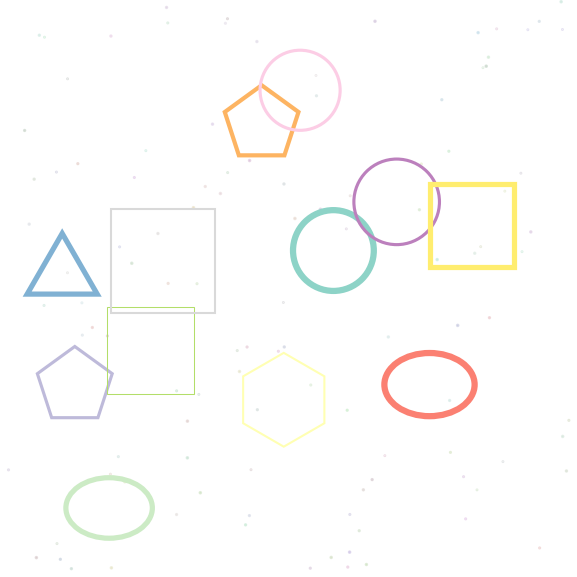[{"shape": "circle", "thickness": 3, "radius": 0.35, "center": [0.577, 0.565]}, {"shape": "hexagon", "thickness": 1, "radius": 0.41, "center": [0.491, 0.307]}, {"shape": "pentagon", "thickness": 1.5, "radius": 0.34, "center": [0.13, 0.331]}, {"shape": "oval", "thickness": 3, "radius": 0.39, "center": [0.744, 0.333]}, {"shape": "triangle", "thickness": 2.5, "radius": 0.35, "center": [0.108, 0.525]}, {"shape": "pentagon", "thickness": 2, "radius": 0.34, "center": [0.453, 0.784]}, {"shape": "square", "thickness": 0.5, "radius": 0.38, "center": [0.26, 0.393]}, {"shape": "circle", "thickness": 1.5, "radius": 0.35, "center": [0.52, 0.843]}, {"shape": "square", "thickness": 1, "radius": 0.45, "center": [0.282, 0.547]}, {"shape": "circle", "thickness": 1.5, "radius": 0.37, "center": [0.687, 0.65]}, {"shape": "oval", "thickness": 2.5, "radius": 0.37, "center": [0.189, 0.12]}, {"shape": "square", "thickness": 2.5, "radius": 0.36, "center": [0.818, 0.608]}]